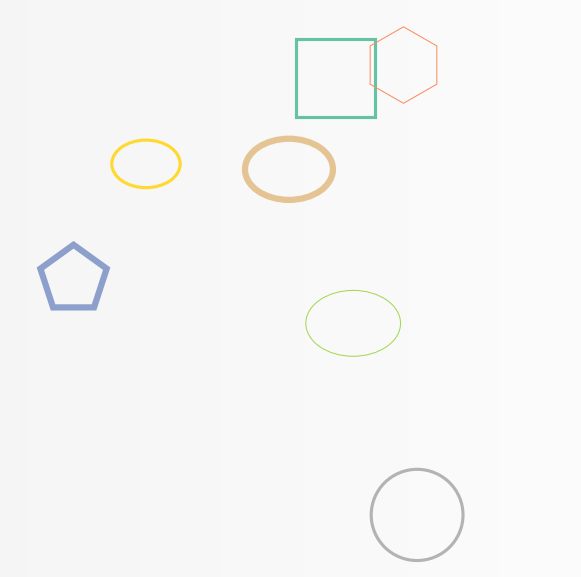[{"shape": "square", "thickness": 1.5, "radius": 0.34, "center": [0.577, 0.864]}, {"shape": "hexagon", "thickness": 0.5, "radius": 0.33, "center": [0.694, 0.886]}, {"shape": "pentagon", "thickness": 3, "radius": 0.3, "center": [0.127, 0.515]}, {"shape": "oval", "thickness": 0.5, "radius": 0.41, "center": [0.608, 0.439]}, {"shape": "oval", "thickness": 1.5, "radius": 0.29, "center": [0.251, 0.715]}, {"shape": "oval", "thickness": 3, "radius": 0.38, "center": [0.497, 0.706]}, {"shape": "circle", "thickness": 1.5, "radius": 0.39, "center": [0.718, 0.107]}]